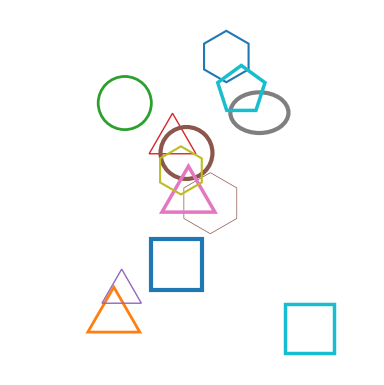[{"shape": "hexagon", "thickness": 1.5, "radius": 0.33, "center": [0.588, 0.853]}, {"shape": "square", "thickness": 3, "radius": 0.33, "center": [0.458, 0.313]}, {"shape": "triangle", "thickness": 2, "radius": 0.39, "center": [0.296, 0.176]}, {"shape": "circle", "thickness": 2, "radius": 0.35, "center": [0.324, 0.732]}, {"shape": "triangle", "thickness": 1, "radius": 0.35, "center": [0.448, 0.636]}, {"shape": "triangle", "thickness": 1, "radius": 0.3, "center": [0.316, 0.242]}, {"shape": "circle", "thickness": 3, "radius": 0.34, "center": [0.484, 0.603]}, {"shape": "hexagon", "thickness": 0.5, "radius": 0.4, "center": [0.546, 0.472]}, {"shape": "triangle", "thickness": 2.5, "radius": 0.4, "center": [0.489, 0.489]}, {"shape": "oval", "thickness": 3, "radius": 0.38, "center": [0.674, 0.707]}, {"shape": "hexagon", "thickness": 1.5, "radius": 0.31, "center": [0.47, 0.557]}, {"shape": "pentagon", "thickness": 2.5, "radius": 0.32, "center": [0.627, 0.765]}, {"shape": "square", "thickness": 2.5, "radius": 0.32, "center": [0.803, 0.148]}]